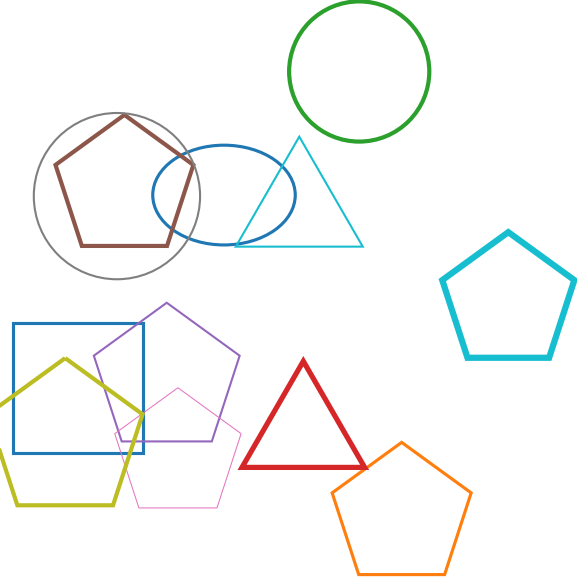[{"shape": "oval", "thickness": 1.5, "radius": 0.62, "center": [0.388, 0.661]}, {"shape": "square", "thickness": 1.5, "radius": 0.56, "center": [0.135, 0.327]}, {"shape": "pentagon", "thickness": 1.5, "radius": 0.63, "center": [0.696, 0.107]}, {"shape": "circle", "thickness": 2, "radius": 0.61, "center": [0.622, 0.875]}, {"shape": "triangle", "thickness": 2.5, "radius": 0.61, "center": [0.525, 0.251]}, {"shape": "pentagon", "thickness": 1, "radius": 0.66, "center": [0.289, 0.342]}, {"shape": "pentagon", "thickness": 2, "radius": 0.63, "center": [0.215, 0.675]}, {"shape": "pentagon", "thickness": 0.5, "radius": 0.58, "center": [0.308, 0.213]}, {"shape": "circle", "thickness": 1, "radius": 0.72, "center": [0.202, 0.66]}, {"shape": "pentagon", "thickness": 2, "radius": 0.7, "center": [0.113, 0.238]}, {"shape": "pentagon", "thickness": 3, "radius": 0.6, "center": [0.88, 0.477]}, {"shape": "triangle", "thickness": 1, "radius": 0.63, "center": [0.518, 0.636]}]